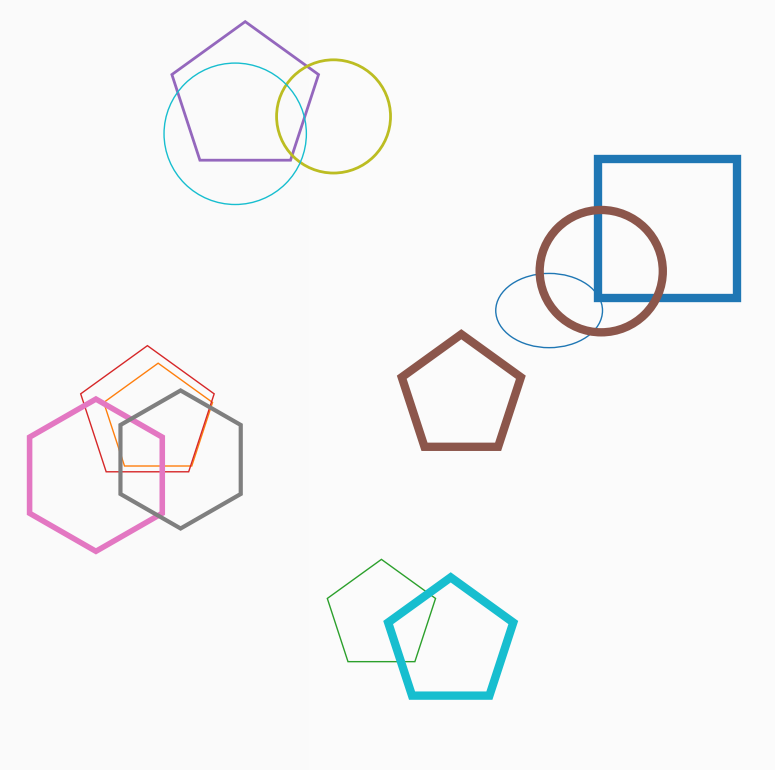[{"shape": "oval", "thickness": 0.5, "radius": 0.34, "center": [0.709, 0.597]}, {"shape": "square", "thickness": 3, "radius": 0.45, "center": [0.861, 0.703]}, {"shape": "pentagon", "thickness": 0.5, "radius": 0.37, "center": [0.204, 0.455]}, {"shape": "pentagon", "thickness": 0.5, "radius": 0.37, "center": [0.492, 0.2]}, {"shape": "pentagon", "thickness": 0.5, "radius": 0.45, "center": [0.19, 0.461]}, {"shape": "pentagon", "thickness": 1, "radius": 0.5, "center": [0.316, 0.872]}, {"shape": "circle", "thickness": 3, "radius": 0.4, "center": [0.776, 0.648]}, {"shape": "pentagon", "thickness": 3, "radius": 0.4, "center": [0.595, 0.485]}, {"shape": "hexagon", "thickness": 2, "radius": 0.49, "center": [0.124, 0.383]}, {"shape": "hexagon", "thickness": 1.5, "radius": 0.45, "center": [0.233, 0.403]}, {"shape": "circle", "thickness": 1, "radius": 0.37, "center": [0.43, 0.849]}, {"shape": "pentagon", "thickness": 3, "radius": 0.42, "center": [0.582, 0.165]}, {"shape": "circle", "thickness": 0.5, "radius": 0.46, "center": [0.303, 0.826]}]